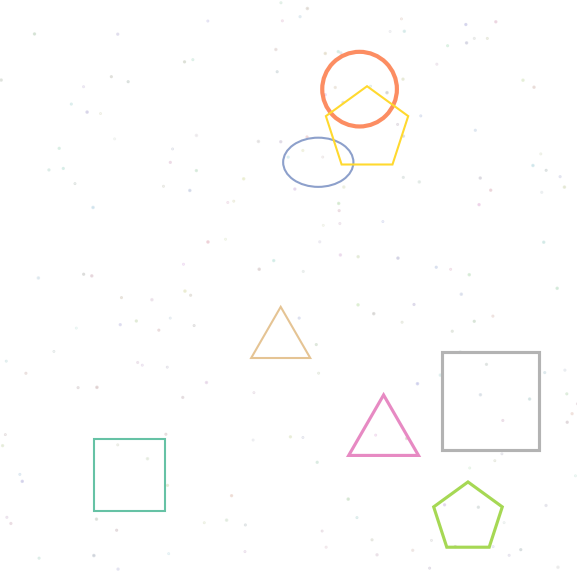[{"shape": "square", "thickness": 1, "radius": 0.31, "center": [0.225, 0.177]}, {"shape": "circle", "thickness": 2, "radius": 0.32, "center": [0.623, 0.845]}, {"shape": "oval", "thickness": 1, "radius": 0.3, "center": [0.551, 0.718]}, {"shape": "triangle", "thickness": 1.5, "radius": 0.35, "center": [0.664, 0.245]}, {"shape": "pentagon", "thickness": 1.5, "radius": 0.31, "center": [0.81, 0.102]}, {"shape": "pentagon", "thickness": 1, "radius": 0.37, "center": [0.636, 0.775]}, {"shape": "triangle", "thickness": 1, "radius": 0.3, "center": [0.486, 0.409]}, {"shape": "square", "thickness": 1.5, "radius": 0.42, "center": [0.849, 0.305]}]